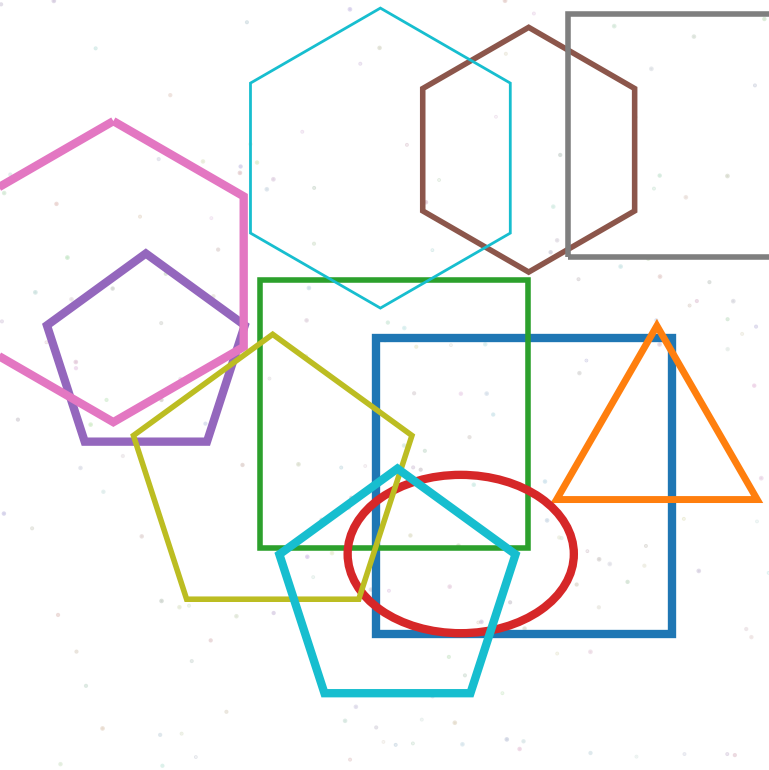[{"shape": "square", "thickness": 3, "radius": 0.96, "center": [0.68, 0.368]}, {"shape": "triangle", "thickness": 2.5, "radius": 0.75, "center": [0.853, 0.426]}, {"shape": "square", "thickness": 2, "radius": 0.87, "center": [0.512, 0.462]}, {"shape": "oval", "thickness": 3, "radius": 0.73, "center": [0.598, 0.28]}, {"shape": "pentagon", "thickness": 3, "radius": 0.68, "center": [0.189, 0.536]}, {"shape": "hexagon", "thickness": 2, "radius": 0.79, "center": [0.687, 0.806]}, {"shape": "hexagon", "thickness": 3, "radius": 0.98, "center": [0.147, 0.647]}, {"shape": "square", "thickness": 2, "radius": 0.79, "center": [0.895, 0.824]}, {"shape": "pentagon", "thickness": 2, "radius": 0.95, "center": [0.354, 0.376]}, {"shape": "pentagon", "thickness": 3, "radius": 0.81, "center": [0.516, 0.23]}, {"shape": "hexagon", "thickness": 1, "radius": 0.97, "center": [0.494, 0.795]}]